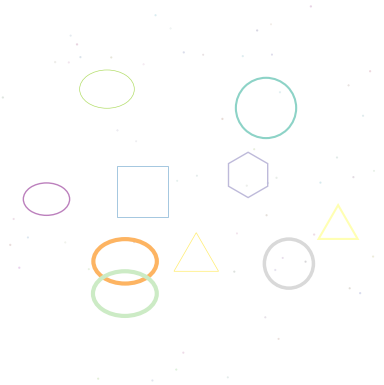[{"shape": "circle", "thickness": 1.5, "radius": 0.39, "center": [0.691, 0.72]}, {"shape": "triangle", "thickness": 1.5, "radius": 0.29, "center": [0.878, 0.409]}, {"shape": "hexagon", "thickness": 1, "radius": 0.29, "center": [0.644, 0.546]}, {"shape": "square", "thickness": 0.5, "radius": 0.33, "center": [0.37, 0.502]}, {"shape": "oval", "thickness": 3, "radius": 0.41, "center": [0.325, 0.321]}, {"shape": "oval", "thickness": 0.5, "radius": 0.36, "center": [0.278, 0.769]}, {"shape": "circle", "thickness": 2.5, "radius": 0.32, "center": [0.75, 0.315]}, {"shape": "oval", "thickness": 1, "radius": 0.3, "center": [0.121, 0.483]}, {"shape": "oval", "thickness": 3, "radius": 0.41, "center": [0.324, 0.237]}, {"shape": "triangle", "thickness": 0.5, "radius": 0.33, "center": [0.51, 0.329]}]